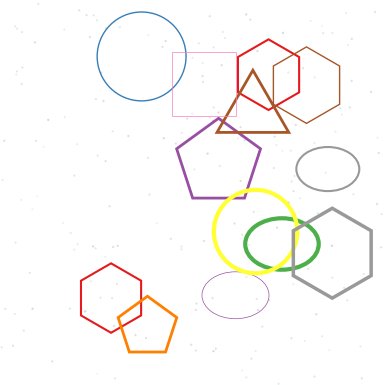[{"shape": "hexagon", "thickness": 1.5, "radius": 0.46, "center": [0.698, 0.806]}, {"shape": "hexagon", "thickness": 1.5, "radius": 0.45, "center": [0.288, 0.226]}, {"shape": "circle", "thickness": 1, "radius": 0.58, "center": [0.368, 0.853]}, {"shape": "oval", "thickness": 3, "radius": 0.48, "center": [0.732, 0.366]}, {"shape": "oval", "thickness": 0.5, "radius": 0.44, "center": [0.612, 0.233]}, {"shape": "pentagon", "thickness": 2, "radius": 0.57, "center": [0.568, 0.578]}, {"shape": "pentagon", "thickness": 2, "radius": 0.4, "center": [0.383, 0.15]}, {"shape": "circle", "thickness": 3, "radius": 0.54, "center": [0.664, 0.399]}, {"shape": "triangle", "thickness": 2, "radius": 0.54, "center": [0.657, 0.71]}, {"shape": "hexagon", "thickness": 1, "radius": 0.5, "center": [0.796, 0.779]}, {"shape": "square", "thickness": 0.5, "radius": 0.42, "center": [0.53, 0.782]}, {"shape": "oval", "thickness": 1.5, "radius": 0.41, "center": [0.851, 0.561]}, {"shape": "hexagon", "thickness": 2.5, "radius": 0.58, "center": [0.863, 0.342]}]